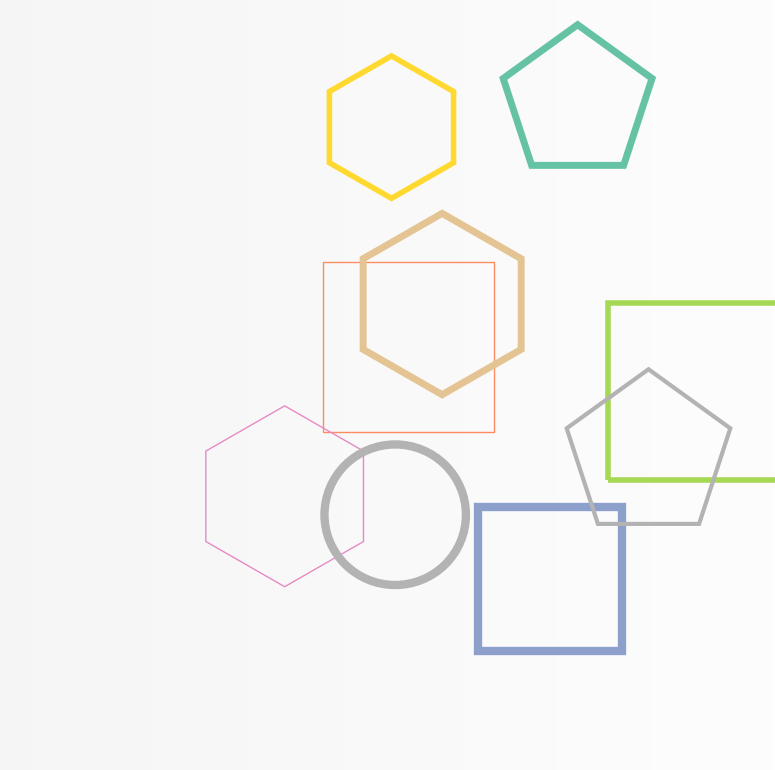[{"shape": "pentagon", "thickness": 2.5, "radius": 0.5, "center": [0.745, 0.867]}, {"shape": "square", "thickness": 0.5, "radius": 0.55, "center": [0.527, 0.549]}, {"shape": "square", "thickness": 3, "radius": 0.47, "center": [0.71, 0.248]}, {"shape": "hexagon", "thickness": 0.5, "radius": 0.59, "center": [0.367, 0.355]}, {"shape": "square", "thickness": 2, "radius": 0.58, "center": [0.899, 0.492]}, {"shape": "hexagon", "thickness": 2, "radius": 0.46, "center": [0.505, 0.835]}, {"shape": "hexagon", "thickness": 2.5, "radius": 0.59, "center": [0.571, 0.605]}, {"shape": "pentagon", "thickness": 1.5, "radius": 0.56, "center": [0.837, 0.409]}, {"shape": "circle", "thickness": 3, "radius": 0.46, "center": [0.51, 0.332]}]